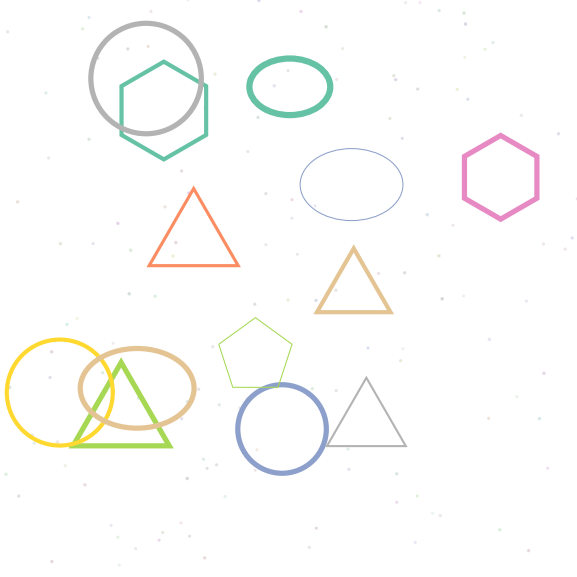[{"shape": "oval", "thickness": 3, "radius": 0.35, "center": [0.502, 0.849]}, {"shape": "hexagon", "thickness": 2, "radius": 0.42, "center": [0.284, 0.808]}, {"shape": "triangle", "thickness": 1.5, "radius": 0.45, "center": [0.335, 0.584]}, {"shape": "oval", "thickness": 0.5, "radius": 0.45, "center": [0.609, 0.679]}, {"shape": "circle", "thickness": 2.5, "radius": 0.38, "center": [0.488, 0.256]}, {"shape": "hexagon", "thickness": 2.5, "radius": 0.36, "center": [0.867, 0.692]}, {"shape": "triangle", "thickness": 2.5, "radius": 0.48, "center": [0.21, 0.275]}, {"shape": "pentagon", "thickness": 0.5, "radius": 0.33, "center": [0.442, 0.382]}, {"shape": "circle", "thickness": 2, "radius": 0.46, "center": [0.104, 0.319]}, {"shape": "triangle", "thickness": 2, "radius": 0.37, "center": [0.613, 0.495]}, {"shape": "oval", "thickness": 2.5, "radius": 0.49, "center": [0.237, 0.327]}, {"shape": "circle", "thickness": 2.5, "radius": 0.48, "center": [0.253, 0.863]}, {"shape": "triangle", "thickness": 1, "radius": 0.39, "center": [0.634, 0.266]}]